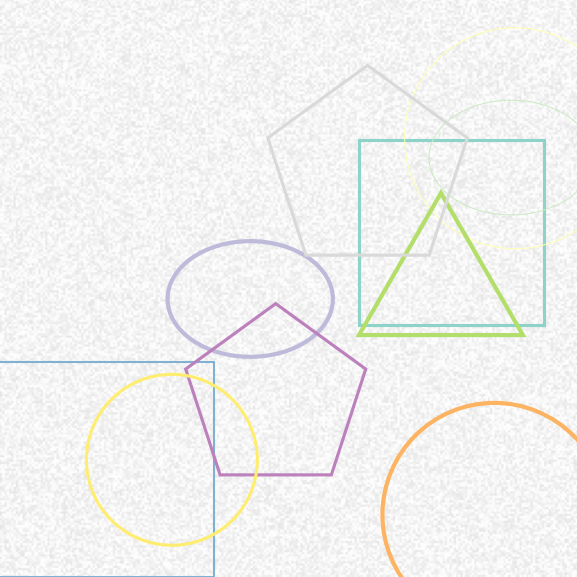[{"shape": "square", "thickness": 1.5, "radius": 0.8, "center": [0.782, 0.596]}, {"shape": "circle", "thickness": 0.5, "radius": 0.96, "center": [0.892, 0.76]}, {"shape": "oval", "thickness": 2, "radius": 0.72, "center": [0.433, 0.481]}, {"shape": "square", "thickness": 1, "radius": 0.93, "center": [0.185, 0.186]}, {"shape": "circle", "thickness": 2, "radius": 0.97, "center": [0.856, 0.108]}, {"shape": "triangle", "thickness": 2, "radius": 0.82, "center": [0.764, 0.501]}, {"shape": "pentagon", "thickness": 1.5, "radius": 0.91, "center": [0.636, 0.704]}, {"shape": "pentagon", "thickness": 1.5, "radius": 0.82, "center": [0.477, 0.309]}, {"shape": "oval", "thickness": 0.5, "radius": 0.71, "center": [0.885, 0.726]}, {"shape": "circle", "thickness": 1.5, "radius": 0.74, "center": [0.298, 0.203]}]